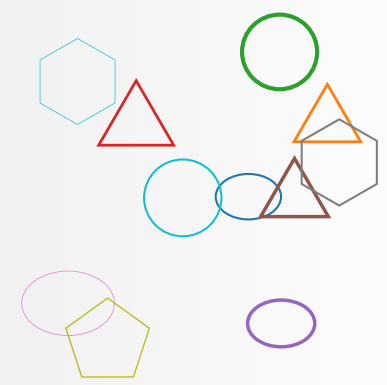[{"shape": "oval", "thickness": 1.5, "radius": 0.42, "center": [0.641, 0.489]}, {"shape": "triangle", "thickness": 2, "radius": 0.5, "center": [0.845, 0.681]}, {"shape": "circle", "thickness": 3, "radius": 0.48, "center": [0.722, 0.865]}, {"shape": "triangle", "thickness": 2, "radius": 0.56, "center": [0.351, 0.679]}, {"shape": "oval", "thickness": 2.5, "radius": 0.43, "center": [0.726, 0.16]}, {"shape": "triangle", "thickness": 2.5, "radius": 0.5, "center": [0.76, 0.488]}, {"shape": "oval", "thickness": 0.5, "radius": 0.6, "center": [0.176, 0.212]}, {"shape": "hexagon", "thickness": 1.5, "radius": 0.56, "center": [0.876, 0.578]}, {"shape": "pentagon", "thickness": 1, "radius": 0.57, "center": [0.278, 0.113]}, {"shape": "hexagon", "thickness": 0.5, "radius": 0.56, "center": [0.2, 0.788]}, {"shape": "circle", "thickness": 1.5, "radius": 0.5, "center": [0.472, 0.486]}]